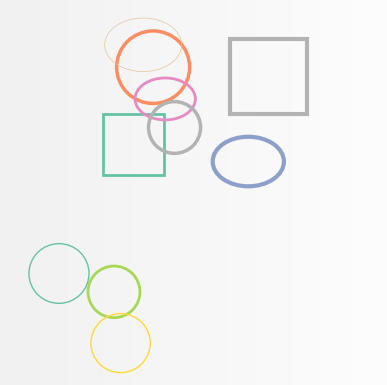[{"shape": "circle", "thickness": 1, "radius": 0.39, "center": [0.152, 0.29]}, {"shape": "square", "thickness": 2, "radius": 0.4, "center": [0.345, 0.624]}, {"shape": "circle", "thickness": 2.5, "radius": 0.47, "center": [0.395, 0.825]}, {"shape": "oval", "thickness": 3, "radius": 0.46, "center": [0.641, 0.58]}, {"shape": "oval", "thickness": 2, "radius": 0.39, "center": [0.426, 0.743]}, {"shape": "circle", "thickness": 2, "radius": 0.34, "center": [0.294, 0.242]}, {"shape": "circle", "thickness": 1, "radius": 0.38, "center": [0.311, 0.109]}, {"shape": "oval", "thickness": 0.5, "radius": 0.5, "center": [0.369, 0.884]}, {"shape": "circle", "thickness": 2.5, "radius": 0.34, "center": [0.45, 0.669]}, {"shape": "square", "thickness": 3, "radius": 0.49, "center": [0.693, 0.801]}]